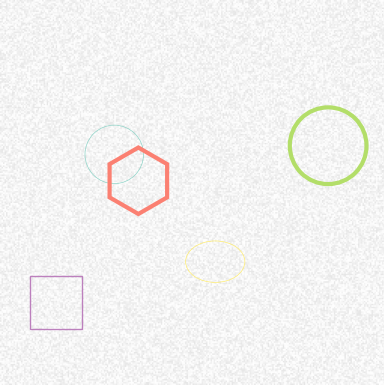[{"shape": "circle", "thickness": 0.5, "radius": 0.38, "center": [0.297, 0.599]}, {"shape": "hexagon", "thickness": 3, "radius": 0.43, "center": [0.359, 0.531]}, {"shape": "circle", "thickness": 3, "radius": 0.5, "center": [0.852, 0.621]}, {"shape": "square", "thickness": 1, "radius": 0.34, "center": [0.145, 0.214]}, {"shape": "oval", "thickness": 0.5, "radius": 0.38, "center": [0.559, 0.32]}]